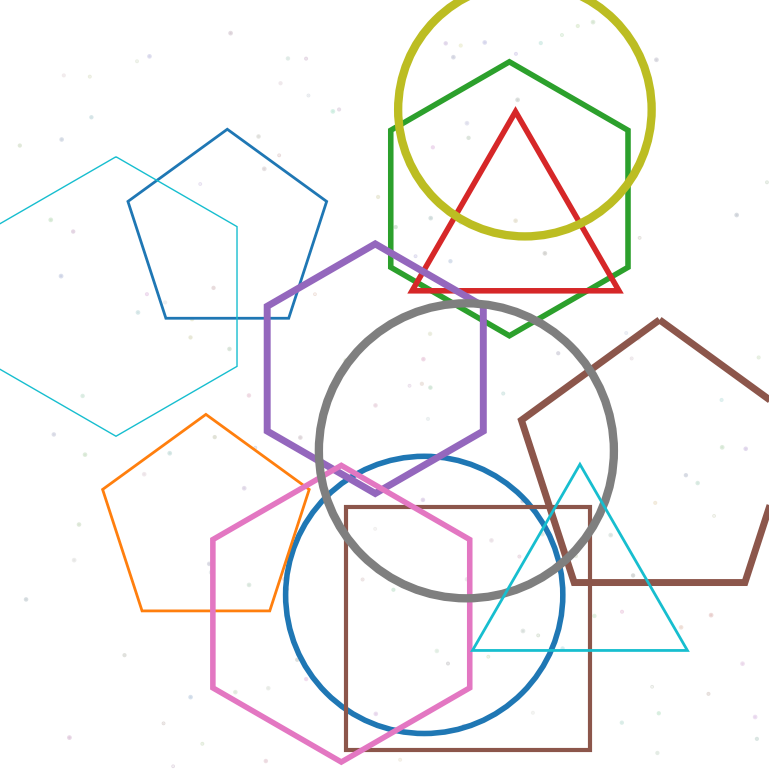[{"shape": "pentagon", "thickness": 1, "radius": 0.68, "center": [0.295, 0.696]}, {"shape": "circle", "thickness": 2, "radius": 0.9, "center": [0.551, 0.227]}, {"shape": "pentagon", "thickness": 1, "radius": 0.71, "center": [0.267, 0.321]}, {"shape": "hexagon", "thickness": 2, "radius": 0.89, "center": [0.662, 0.742]}, {"shape": "triangle", "thickness": 2, "radius": 0.78, "center": [0.67, 0.7]}, {"shape": "hexagon", "thickness": 2.5, "radius": 0.81, "center": [0.487, 0.521]}, {"shape": "square", "thickness": 1.5, "radius": 0.79, "center": [0.608, 0.184]}, {"shape": "pentagon", "thickness": 2.5, "radius": 0.94, "center": [0.857, 0.396]}, {"shape": "hexagon", "thickness": 2, "radius": 0.96, "center": [0.443, 0.203]}, {"shape": "circle", "thickness": 3, "radius": 0.96, "center": [0.606, 0.415]}, {"shape": "circle", "thickness": 3, "radius": 0.82, "center": [0.682, 0.858]}, {"shape": "hexagon", "thickness": 0.5, "radius": 0.91, "center": [0.151, 0.615]}, {"shape": "triangle", "thickness": 1, "radius": 0.81, "center": [0.753, 0.236]}]